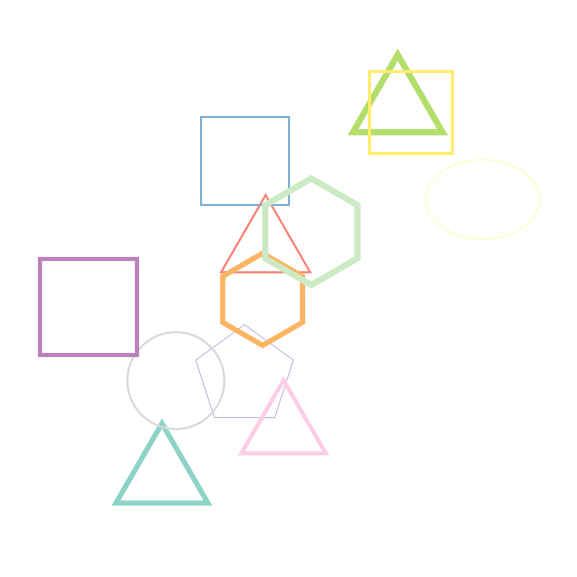[{"shape": "triangle", "thickness": 2.5, "radius": 0.46, "center": [0.28, 0.174]}, {"shape": "oval", "thickness": 0.5, "radius": 0.49, "center": [0.836, 0.654]}, {"shape": "pentagon", "thickness": 0.5, "radius": 0.44, "center": [0.423, 0.348]}, {"shape": "triangle", "thickness": 1, "radius": 0.45, "center": [0.46, 0.572]}, {"shape": "square", "thickness": 1, "radius": 0.38, "center": [0.424, 0.721]}, {"shape": "hexagon", "thickness": 2.5, "radius": 0.4, "center": [0.455, 0.481]}, {"shape": "triangle", "thickness": 3, "radius": 0.45, "center": [0.689, 0.815]}, {"shape": "triangle", "thickness": 2, "radius": 0.42, "center": [0.491, 0.256]}, {"shape": "circle", "thickness": 1, "radius": 0.42, "center": [0.305, 0.34]}, {"shape": "square", "thickness": 2, "radius": 0.42, "center": [0.153, 0.467]}, {"shape": "hexagon", "thickness": 3, "radius": 0.46, "center": [0.539, 0.598]}, {"shape": "square", "thickness": 1.5, "radius": 0.36, "center": [0.71, 0.806]}]